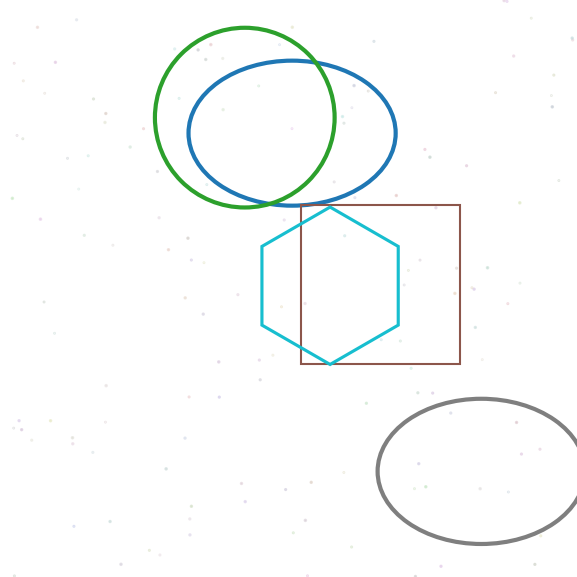[{"shape": "oval", "thickness": 2, "radius": 0.9, "center": [0.506, 0.769]}, {"shape": "circle", "thickness": 2, "radius": 0.78, "center": [0.424, 0.795]}, {"shape": "square", "thickness": 1, "radius": 0.69, "center": [0.66, 0.507]}, {"shape": "oval", "thickness": 2, "radius": 0.9, "center": [0.833, 0.183]}, {"shape": "hexagon", "thickness": 1.5, "radius": 0.68, "center": [0.572, 0.504]}]